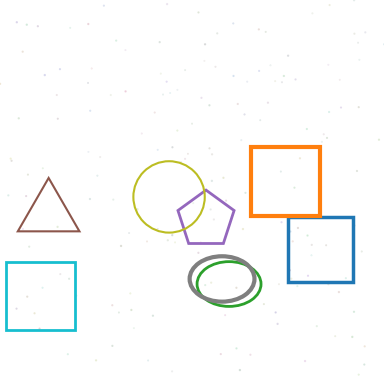[{"shape": "square", "thickness": 2.5, "radius": 0.42, "center": [0.832, 0.353]}, {"shape": "square", "thickness": 3, "radius": 0.45, "center": [0.742, 0.528]}, {"shape": "oval", "thickness": 2, "radius": 0.42, "center": [0.595, 0.262]}, {"shape": "pentagon", "thickness": 2, "radius": 0.38, "center": [0.535, 0.43]}, {"shape": "triangle", "thickness": 1.5, "radius": 0.46, "center": [0.126, 0.445]}, {"shape": "oval", "thickness": 3, "radius": 0.42, "center": [0.577, 0.275]}, {"shape": "circle", "thickness": 1.5, "radius": 0.46, "center": [0.439, 0.489]}, {"shape": "square", "thickness": 2, "radius": 0.44, "center": [0.105, 0.231]}]